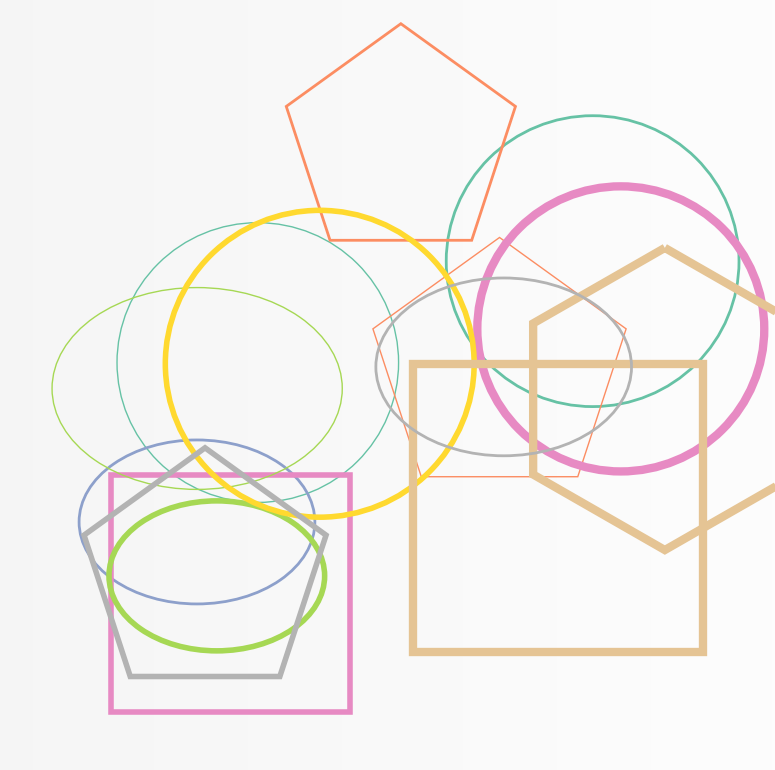[{"shape": "circle", "thickness": 1, "radius": 0.94, "center": [0.765, 0.661]}, {"shape": "circle", "thickness": 0.5, "radius": 0.91, "center": [0.333, 0.529]}, {"shape": "pentagon", "thickness": 1, "radius": 0.78, "center": [0.517, 0.814]}, {"shape": "pentagon", "thickness": 0.5, "radius": 0.86, "center": [0.645, 0.52]}, {"shape": "oval", "thickness": 1, "radius": 0.76, "center": [0.254, 0.322]}, {"shape": "square", "thickness": 2, "radius": 0.77, "center": [0.297, 0.229]}, {"shape": "circle", "thickness": 3, "radius": 0.93, "center": [0.801, 0.573]}, {"shape": "oval", "thickness": 2, "radius": 0.7, "center": [0.28, 0.252]}, {"shape": "oval", "thickness": 0.5, "radius": 0.94, "center": [0.254, 0.495]}, {"shape": "circle", "thickness": 2, "radius": 1.0, "center": [0.413, 0.528]}, {"shape": "square", "thickness": 3, "radius": 0.93, "center": [0.72, 0.34]}, {"shape": "hexagon", "thickness": 3, "radius": 0.98, "center": [0.858, 0.482]}, {"shape": "pentagon", "thickness": 2, "radius": 0.82, "center": [0.265, 0.254]}, {"shape": "oval", "thickness": 1, "radius": 0.82, "center": [0.65, 0.524]}]